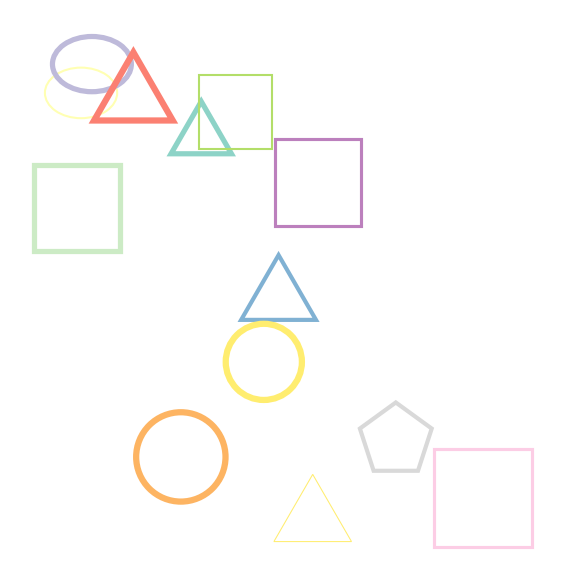[{"shape": "triangle", "thickness": 2.5, "radius": 0.3, "center": [0.348, 0.763]}, {"shape": "oval", "thickness": 1, "radius": 0.31, "center": [0.14, 0.838]}, {"shape": "oval", "thickness": 2.5, "radius": 0.34, "center": [0.159, 0.888]}, {"shape": "triangle", "thickness": 3, "radius": 0.39, "center": [0.231, 0.83]}, {"shape": "triangle", "thickness": 2, "radius": 0.37, "center": [0.482, 0.483]}, {"shape": "circle", "thickness": 3, "radius": 0.39, "center": [0.313, 0.208]}, {"shape": "square", "thickness": 1, "radius": 0.32, "center": [0.408, 0.805]}, {"shape": "square", "thickness": 1.5, "radius": 0.43, "center": [0.836, 0.137]}, {"shape": "pentagon", "thickness": 2, "radius": 0.33, "center": [0.685, 0.237]}, {"shape": "square", "thickness": 1.5, "radius": 0.37, "center": [0.55, 0.683]}, {"shape": "square", "thickness": 2.5, "radius": 0.37, "center": [0.133, 0.639]}, {"shape": "circle", "thickness": 3, "radius": 0.33, "center": [0.457, 0.372]}, {"shape": "triangle", "thickness": 0.5, "radius": 0.39, "center": [0.541, 0.1]}]